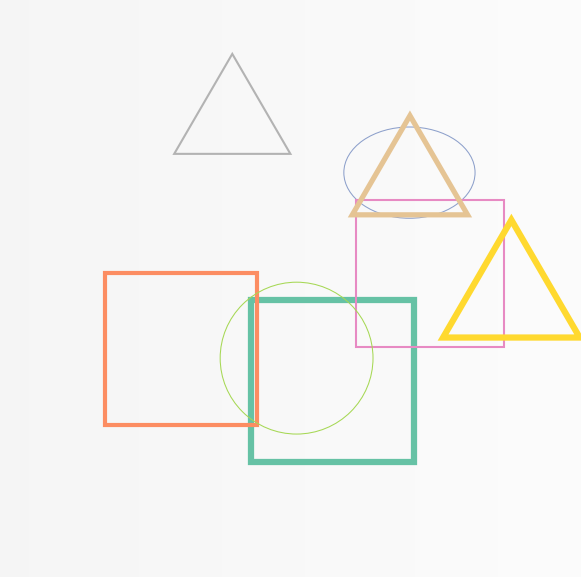[{"shape": "square", "thickness": 3, "radius": 0.7, "center": [0.572, 0.339]}, {"shape": "square", "thickness": 2, "radius": 0.65, "center": [0.312, 0.395]}, {"shape": "oval", "thickness": 0.5, "radius": 0.56, "center": [0.704, 0.7]}, {"shape": "square", "thickness": 1, "radius": 0.64, "center": [0.74, 0.525]}, {"shape": "circle", "thickness": 0.5, "radius": 0.66, "center": [0.51, 0.379]}, {"shape": "triangle", "thickness": 3, "radius": 0.68, "center": [0.88, 0.483]}, {"shape": "triangle", "thickness": 2.5, "radius": 0.57, "center": [0.705, 0.684]}, {"shape": "triangle", "thickness": 1, "radius": 0.58, "center": [0.4, 0.79]}]